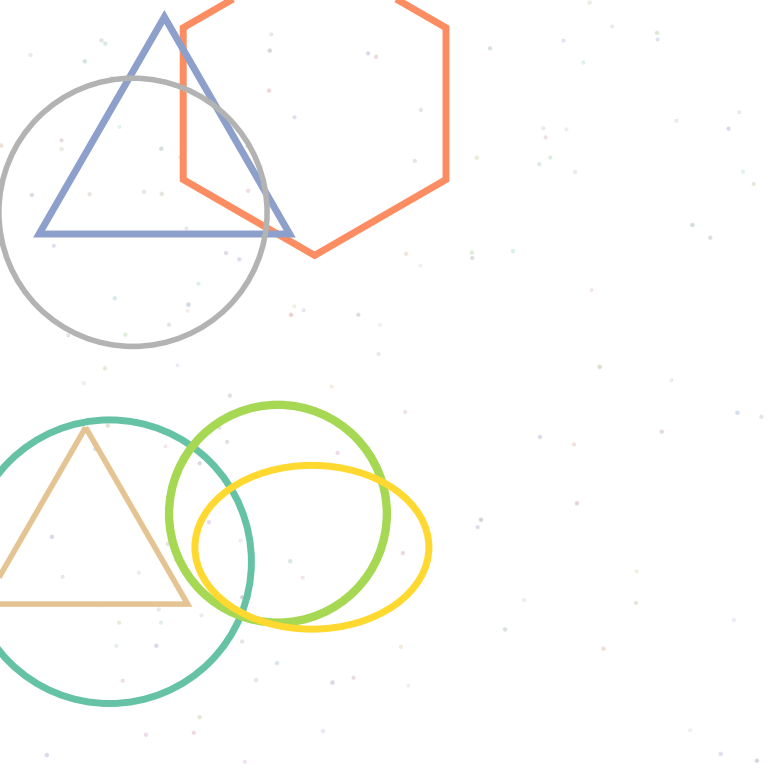[{"shape": "circle", "thickness": 2.5, "radius": 0.92, "center": [0.142, 0.27]}, {"shape": "hexagon", "thickness": 2.5, "radius": 0.99, "center": [0.409, 0.865]}, {"shape": "triangle", "thickness": 2.5, "radius": 0.94, "center": [0.213, 0.79]}, {"shape": "circle", "thickness": 3, "radius": 0.71, "center": [0.361, 0.333]}, {"shape": "oval", "thickness": 2.5, "radius": 0.76, "center": [0.405, 0.289]}, {"shape": "triangle", "thickness": 2, "radius": 0.76, "center": [0.111, 0.292]}, {"shape": "circle", "thickness": 2, "radius": 0.87, "center": [0.173, 0.724]}]